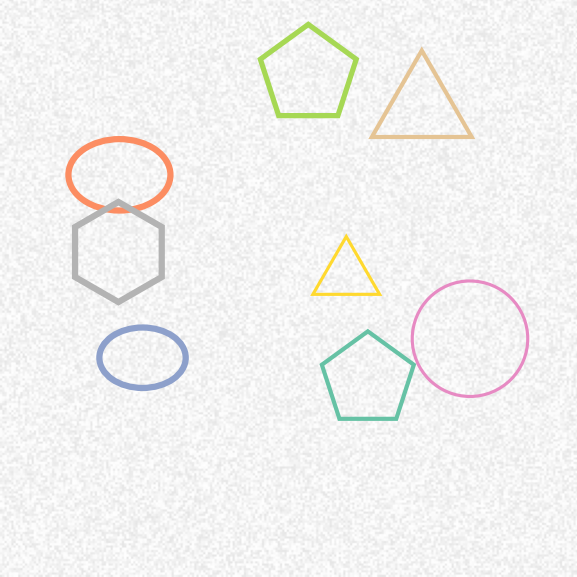[{"shape": "pentagon", "thickness": 2, "radius": 0.42, "center": [0.637, 0.342]}, {"shape": "oval", "thickness": 3, "radius": 0.44, "center": [0.207, 0.696]}, {"shape": "oval", "thickness": 3, "radius": 0.37, "center": [0.247, 0.38]}, {"shape": "circle", "thickness": 1.5, "radius": 0.5, "center": [0.814, 0.413]}, {"shape": "pentagon", "thickness": 2.5, "radius": 0.44, "center": [0.534, 0.87]}, {"shape": "triangle", "thickness": 1.5, "radius": 0.33, "center": [0.6, 0.523]}, {"shape": "triangle", "thickness": 2, "radius": 0.5, "center": [0.73, 0.812]}, {"shape": "hexagon", "thickness": 3, "radius": 0.43, "center": [0.205, 0.563]}]